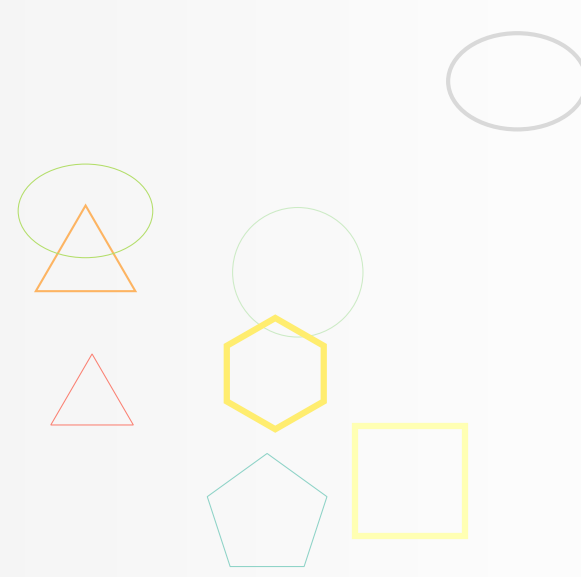[{"shape": "pentagon", "thickness": 0.5, "radius": 0.54, "center": [0.46, 0.106]}, {"shape": "square", "thickness": 3, "radius": 0.47, "center": [0.706, 0.166]}, {"shape": "triangle", "thickness": 0.5, "radius": 0.41, "center": [0.158, 0.304]}, {"shape": "triangle", "thickness": 1, "radius": 0.49, "center": [0.147, 0.544]}, {"shape": "oval", "thickness": 0.5, "radius": 0.58, "center": [0.147, 0.634]}, {"shape": "oval", "thickness": 2, "radius": 0.59, "center": [0.89, 0.858]}, {"shape": "circle", "thickness": 0.5, "radius": 0.56, "center": [0.512, 0.528]}, {"shape": "hexagon", "thickness": 3, "radius": 0.48, "center": [0.474, 0.352]}]